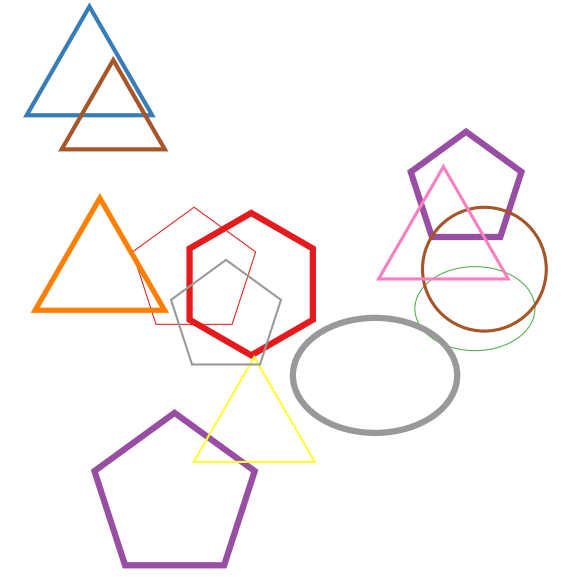[{"shape": "hexagon", "thickness": 3, "radius": 0.62, "center": [0.435, 0.507]}, {"shape": "pentagon", "thickness": 0.5, "radius": 0.56, "center": [0.336, 0.528]}, {"shape": "triangle", "thickness": 2, "radius": 0.63, "center": [0.155, 0.862]}, {"shape": "oval", "thickness": 0.5, "radius": 0.52, "center": [0.822, 0.465]}, {"shape": "pentagon", "thickness": 3, "radius": 0.5, "center": [0.807, 0.67]}, {"shape": "pentagon", "thickness": 3, "radius": 0.73, "center": [0.302, 0.138]}, {"shape": "triangle", "thickness": 2.5, "radius": 0.65, "center": [0.173, 0.527]}, {"shape": "triangle", "thickness": 1, "radius": 0.61, "center": [0.44, 0.26]}, {"shape": "circle", "thickness": 1.5, "radius": 0.54, "center": [0.839, 0.533]}, {"shape": "triangle", "thickness": 2, "radius": 0.52, "center": [0.196, 0.792]}, {"shape": "triangle", "thickness": 1.5, "radius": 0.65, "center": [0.768, 0.581]}, {"shape": "oval", "thickness": 3, "radius": 0.71, "center": [0.649, 0.349]}, {"shape": "pentagon", "thickness": 1, "radius": 0.5, "center": [0.391, 0.449]}]